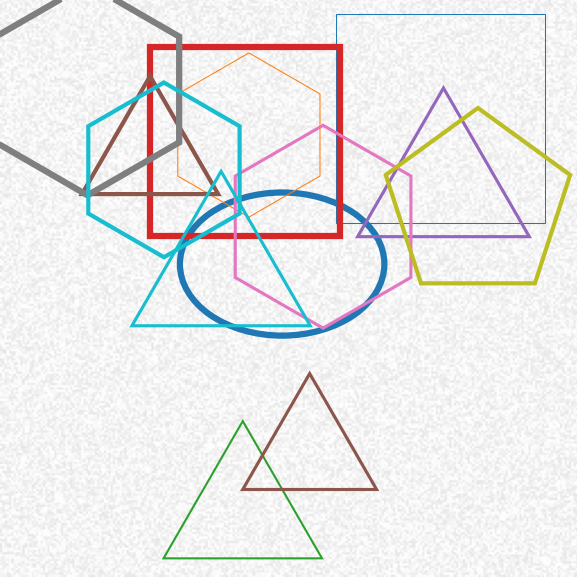[{"shape": "oval", "thickness": 3, "radius": 0.89, "center": [0.489, 0.542]}, {"shape": "square", "thickness": 0.5, "radius": 0.91, "center": [0.763, 0.794]}, {"shape": "hexagon", "thickness": 0.5, "radius": 0.71, "center": [0.431, 0.765]}, {"shape": "triangle", "thickness": 1, "radius": 0.79, "center": [0.42, 0.112]}, {"shape": "square", "thickness": 3, "radius": 0.82, "center": [0.424, 0.754]}, {"shape": "triangle", "thickness": 1.5, "radius": 0.86, "center": [0.768, 0.675]}, {"shape": "triangle", "thickness": 2, "radius": 0.68, "center": [0.26, 0.731]}, {"shape": "triangle", "thickness": 1.5, "radius": 0.67, "center": [0.536, 0.218]}, {"shape": "hexagon", "thickness": 1.5, "radius": 0.88, "center": [0.559, 0.607]}, {"shape": "hexagon", "thickness": 3, "radius": 0.92, "center": [0.152, 0.844]}, {"shape": "pentagon", "thickness": 2, "radius": 0.84, "center": [0.828, 0.644]}, {"shape": "triangle", "thickness": 1.5, "radius": 0.89, "center": [0.383, 0.524]}, {"shape": "hexagon", "thickness": 2, "radius": 0.76, "center": [0.284, 0.705]}]